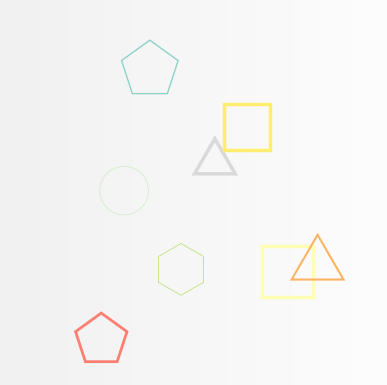[{"shape": "pentagon", "thickness": 1, "radius": 0.38, "center": [0.387, 0.819]}, {"shape": "square", "thickness": 2.5, "radius": 0.33, "center": [0.741, 0.294]}, {"shape": "pentagon", "thickness": 2, "radius": 0.35, "center": [0.261, 0.117]}, {"shape": "triangle", "thickness": 1.5, "radius": 0.39, "center": [0.82, 0.313]}, {"shape": "hexagon", "thickness": 0.5, "radius": 0.34, "center": [0.467, 0.3]}, {"shape": "triangle", "thickness": 2.5, "radius": 0.3, "center": [0.555, 0.579]}, {"shape": "circle", "thickness": 0.5, "radius": 0.31, "center": [0.32, 0.505]}, {"shape": "square", "thickness": 2.5, "radius": 0.3, "center": [0.637, 0.671]}]